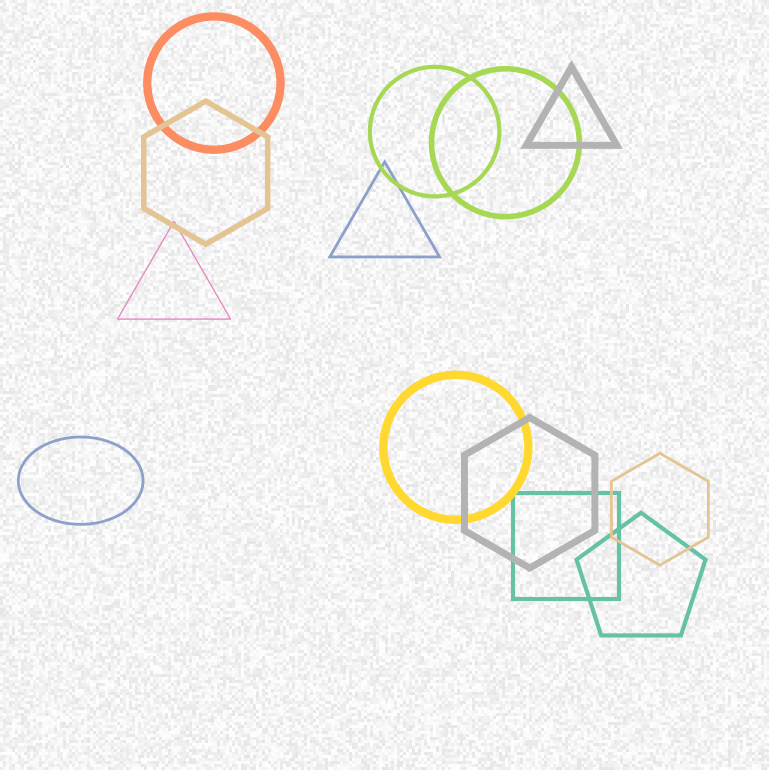[{"shape": "pentagon", "thickness": 1.5, "radius": 0.44, "center": [0.833, 0.246]}, {"shape": "square", "thickness": 1.5, "radius": 0.34, "center": [0.735, 0.291]}, {"shape": "circle", "thickness": 3, "radius": 0.43, "center": [0.278, 0.892]}, {"shape": "oval", "thickness": 1, "radius": 0.41, "center": [0.105, 0.376]}, {"shape": "triangle", "thickness": 1, "radius": 0.41, "center": [0.5, 0.708]}, {"shape": "triangle", "thickness": 0.5, "radius": 0.42, "center": [0.226, 0.628]}, {"shape": "circle", "thickness": 1.5, "radius": 0.42, "center": [0.564, 0.829]}, {"shape": "circle", "thickness": 2, "radius": 0.48, "center": [0.656, 0.815]}, {"shape": "circle", "thickness": 3, "radius": 0.47, "center": [0.592, 0.419]}, {"shape": "hexagon", "thickness": 1, "radius": 0.36, "center": [0.857, 0.339]}, {"shape": "hexagon", "thickness": 2, "radius": 0.46, "center": [0.267, 0.776]}, {"shape": "triangle", "thickness": 2.5, "radius": 0.34, "center": [0.742, 0.845]}, {"shape": "hexagon", "thickness": 2.5, "radius": 0.49, "center": [0.688, 0.36]}]